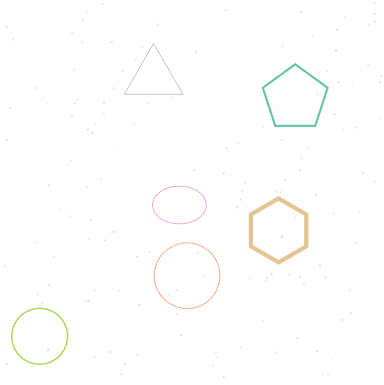[{"shape": "pentagon", "thickness": 1.5, "radius": 0.44, "center": [0.767, 0.745]}, {"shape": "circle", "thickness": 0.5, "radius": 0.43, "center": [0.486, 0.284]}, {"shape": "oval", "thickness": 0.5, "radius": 0.35, "center": [0.466, 0.467]}, {"shape": "circle", "thickness": 1, "radius": 0.36, "center": [0.103, 0.127]}, {"shape": "hexagon", "thickness": 3, "radius": 0.41, "center": [0.724, 0.402]}, {"shape": "triangle", "thickness": 0.5, "radius": 0.44, "center": [0.399, 0.799]}]